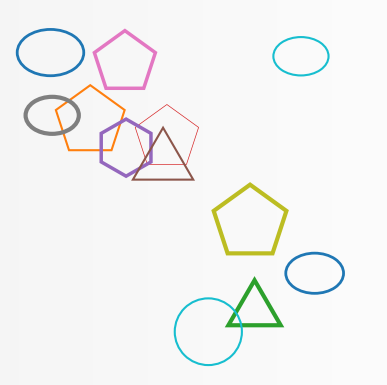[{"shape": "oval", "thickness": 2, "radius": 0.37, "center": [0.812, 0.29]}, {"shape": "oval", "thickness": 2, "radius": 0.43, "center": [0.13, 0.863]}, {"shape": "pentagon", "thickness": 1.5, "radius": 0.47, "center": [0.233, 0.685]}, {"shape": "triangle", "thickness": 3, "radius": 0.39, "center": [0.657, 0.194]}, {"shape": "pentagon", "thickness": 0.5, "radius": 0.43, "center": [0.431, 0.643]}, {"shape": "hexagon", "thickness": 2.5, "radius": 0.37, "center": [0.325, 0.617]}, {"shape": "triangle", "thickness": 1.5, "radius": 0.45, "center": [0.421, 0.578]}, {"shape": "pentagon", "thickness": 2.5, "radius": 0.41, "center": [0.322, 0.838]}, {"shape": "oval", "thickness": 3, "radius": 0.34, "center": [0.135, 0.7]}, {"shape": "pentagon", "thickness": 3, "radius": 0.49, "center": [0.645, 0.422]}, {"shape": "oval", "thickness": 1.5, "radius": 0.36, "center": [0.777, 0.854]}, {"shape": "circle", "thickness": 1.5, "radius": 0.43, "center": [0.538, 0.138]}]